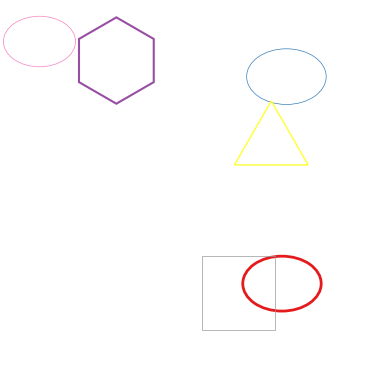[{"shape": "oval", "thickness": 2, "radius": 0.51, "center": [0.732, 0.263]}, {"shape": "oval", "thickness": 0.5, "radius": 0.52, "center": [0.744, 0.801]}, {"shape": "hexagon", "thickness": 1.5, "radius": 0.56, "center": [0.302, 0.843]}, {"shape": "triangle", "thickness": 1, "radius": 0.55, "center": [0.705, 0.627]}, {"shape": "oval", "thickness": 0.5, "radius": 0.47, "center": [0.103, 0.892]}, {"shape": "square", "thickness": 0.5, "radius": 0.48, "center": [0.619, 0.239]}]